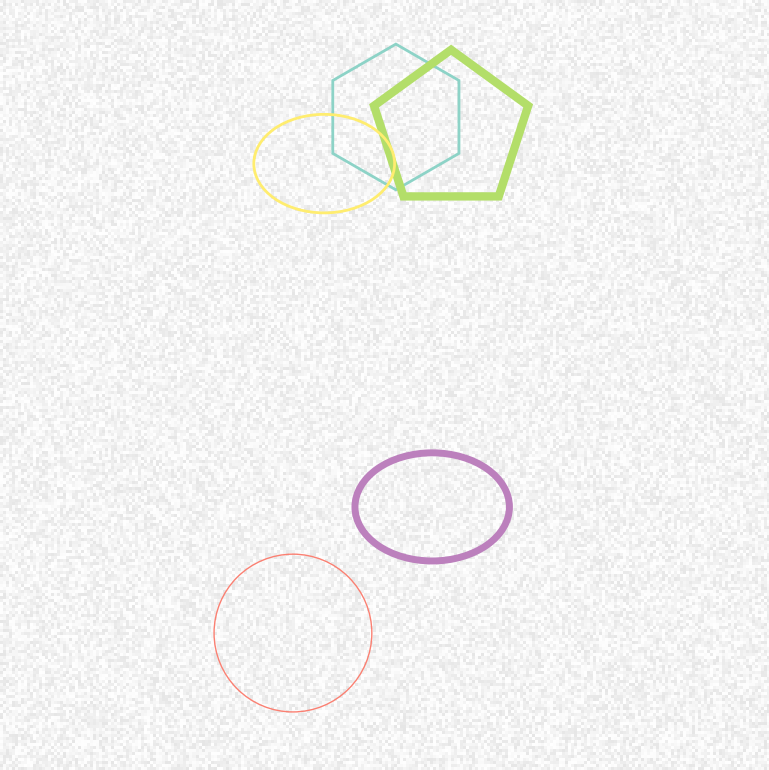[{"shape": "hexagon", "thickness": 1, "radius": 0.47, "center": [0.514, 0.848]}, {"shape": "circle", "thickness": 0.5, "radius": 0.51, "center": [0.38, 0.178]}, {"shape": "pentagon", "thickness": 3, "radius": 0.53, "center": [0.586, 0.83]}, {"shape": "oval", "thickness": 2.5, "radius": 0.5, "center": [0.561, 0.342]}, {"shape": "oval", "thickness": 1, "radius": 0.46, "center": [0.421, 0.788]}]